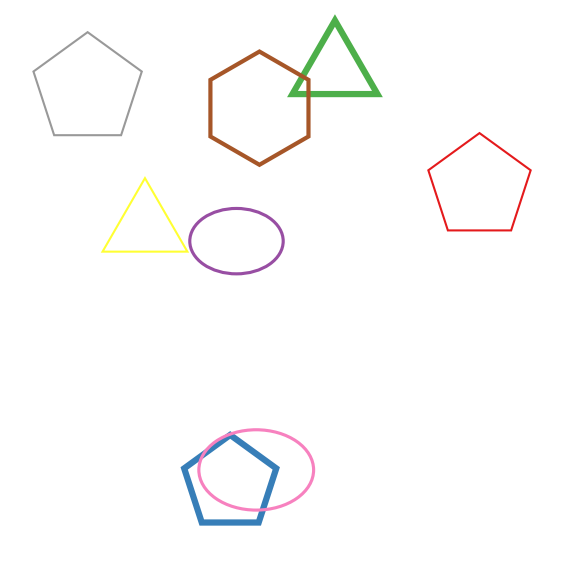[{"shape": "pentagon", "thickness": 1, "radius": 0.47, "center": [0.83, 0.676]}, {"shape": "pentagon", "thickness": 3, "radius": 0.42, "center": [0.399, 0.162]}, {"shape": "triangle", "thickness": 3, "radius": 0.42, "center": [0.58, 0.879]}, {"shape": "oval", "thickness": 1.5, "radius": 0.4, "center": [0.41, 0.582]}, {"shape": "triangle", "thickness": 1, "radius": 0.42, "center": [0.251, 0.606]}, {"shape": "hexagon", "thickness": 2, "radius": 0.49, "center": [0.449, 0.812]}, {"shape": "oval", "thickness": 1.5, "radius": 0.5, "center": [0.444, 0.185]}, {"shape": "pentagon", "thickness": 1, "radius": 0.49, "center": [0.152, 0.845]}]